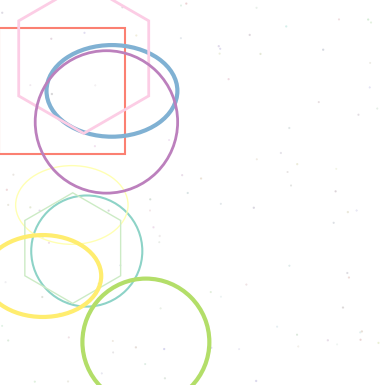[{"shape": "circle", "thickness": 1.5, "radius": 0.72, "center": [0.225, 0.348]}, {"shape": "oval", "thickness": 1, "radius": 0.73, "center": [0.187, 0.468]}, {"shape": "square", "thickness": 1.5, "radius": 0.82, "center": [0.161, 0.763]}, {"shape": "oval", "thickness": 3, "radius": 0.85, "center": [0.291, 0.764]}, {"shape": "circle", "thickness": 3, "radius": 0.82, "center": [0.379, 0.112]}, {"shape": "hexagon", "thickness": 2, "radius": 0.97, "center": [0.217, 0.848]}, {"shape": "circle", "thickness": 2, "radius": 0.92, "center": [0.276, 0.683]}, {"shape": "hexagon", "thickness": 1, "radius": 0.72, "center": [0.189, 0.356]}, {"shape": "oval", "thickness": 3, "radius": 0.76, "center": [0.111, 0.283]}]